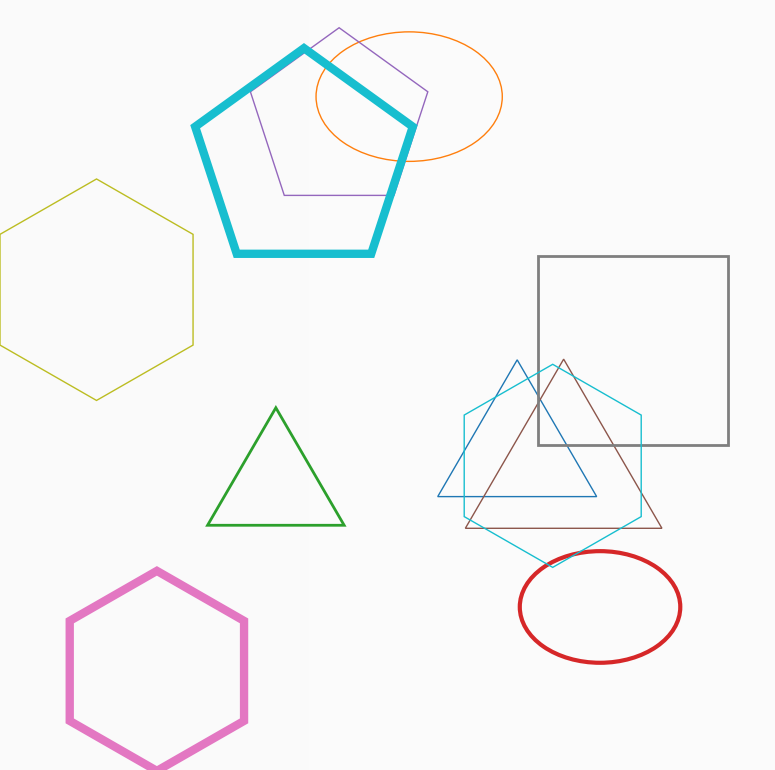[{"shape": "triangle", "thickness": 0.5, "radius": 0.59, "center": [0.667, 0.414]}, {"shape": "oval", "thickness": 0.5, "radius": 0.6, "center": [0.528, 0.875]}, {"shape": "triangle", "thickness": 1, "radius": 0.51, "center": [0.356, 0.369]}, {"shape": "oval", "thickness": 1.5, "radius": 0.52, "center": [0.774, 0.212]}, {"shape": "pentagon", "thickness": 0.5, "radius": 0.6, "center": [0.438, 0.844]}, {"shape": "triangle", "thickness": 0.5, "radius": 0.73, "center": [0.727, 0.387]}, {"shape": "hexagon", "thickness": 3, "radius": 0.65, "center": [0.202, 0.129]}, {"shape": "square", "thickness": 1, "radius": 0.61, "center": [0.817, 0.545]}, {"shape": "hexagon", "thickness": 0.5, "radius": 0.72, "center": [0.125, 0.624]}, {"shape": "pentagon", "thickness": 3, "radius": 0.74, "center": [0.392, 0.79]}, {"shape": "hexagon", "thickness": 0.5, "radius": 0.66, "center": [0.713, 0.395]}]